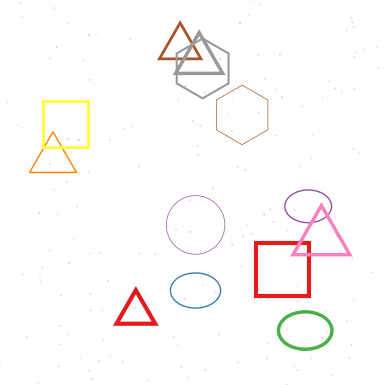[{"shape": "triangle", "thickness": 3, "radius": 0.29, "center": [0.353, 0.188]}, {"shape": "square", "thickness": 3, "radius": 0.34, "center": [0.733, 0.301]}, {"shape": "oval", "thickness": 1, "radius": 0.33, "center": [0.508, 0.245]}, {"shape": "oval", "thickness": 2.5, "radius": 0.35, "center": [0.793, 0.141]}, {"shape": "circle", "thickness": 0.5, "radius": 0.38, "center": [0.508, 0.416]}, {"shape": "oval", "thickness": 1, "radius": 0.3, "center": [0.801, 0.464]}, {"shape": "triangle", "thickness": 1, "radius": 0.35, "center": [0.138, 0.587]}, {"shape": "square", "thickness": 2, "radius": 0.3, "center": [0.17, 0.678]}, {"shape": "triangle", "thickness": 2, "radius": 0.31, "center": [0.468, 0.878]}, {"shape": "hexagon", "thickness": 0.5, "radius": 0.39, "center": [0.629, 0.702]}, {"shape": "triangle", "thickness": 2.5, "radius": 0.43, "center": [0.835, 0.381]}, {"shape": "triangle", "thickness": 2.5, "radius": 0.35, "center": [0.517, 0.845]}, {"shape": "hexagon", "thickness": 1.5, "radius": 0.39, "center": [0.526, 0.822]}]